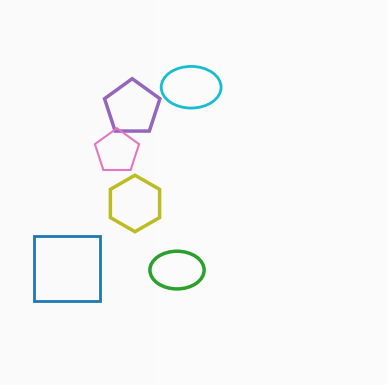[{"shape": "square", "thickness": 2, "radius": 0.42, "center": [0.173, 0.302]}, {"shape": "oval", "thickness": 2.5, "radius": 0.35, "center": [0.457, 0.299]}, {"shape": "pentagon", "thickness": 2.5, "radius": 0.38, "center": [0.341, 0.72]}, {"shape": "pentagon", "thickness": 1.5, "radius": 0.3, "center": [0.302, 0.607]}, {"shape": "hexagon", "thickness": 2.5, "radius": 0.37, "center": [0.348, 0.472]}, {"shape": "oval", "thickness": 2, "radius": 0.39, "center": [0.493, 0.773]}]